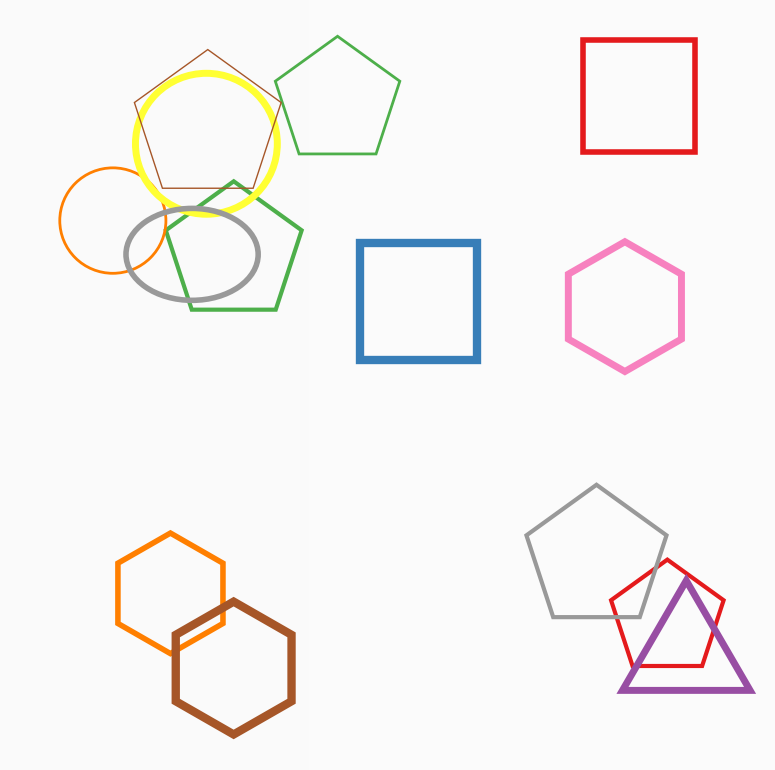[{"shape": "square", "thickness": 2, "radius": 0.36, "center": [0.824, 0.875]}, {"shape": "pentagon", "thickness": 1.5, "radius": 0.38, "center": [0.861, 0.197]}, {"shape": "square", "thickness": 3, "radius": 0.38, "center": [0.54, 0.609]}, {"shape": "pentagon", "thickness": 1.5, "radius": 0.46, "center": [0.302, 0.672]}, {"shape": "pentagon", "thickness": 1, "radius": 0.42, "center": [0.436, 0.868]}, {"shape": "triangle", "thickness": 2.5, "radius": 0.48, "center": [0.886, 0.151]}, {"shape": "circle", "thickness": 1, "radius": 0.34, "center": [0.146, 0.714]}, {"shape": "hexagon", "thickness": 2, "radius": 0.39, "center": [0.22, 0.229]}, {"shape": "circle", "thickness": 2.5, "radius": 0.46, "center": [0.266, 0.813]}, {"shape": "pentagon", "thickness": 0.5, "radius": 0.5, "center": [0.268, 0.836]}, {"shape": "hexagon", "thickness": 3, "radius": 0.43, "center": [0.301, 0.132]}, {"shape": "hexagon", "thickness": 2.5, "radius": 0.42, "center": [0.806, 0.602]}, {"shape": "pentagon", "thickness": 1.5, "radius": 0.48, "center": [0.77, 0.275]}, {"shape": "oval", "thickness": 2, "radius": 0.43, "center": [0.248, 0.67]}]